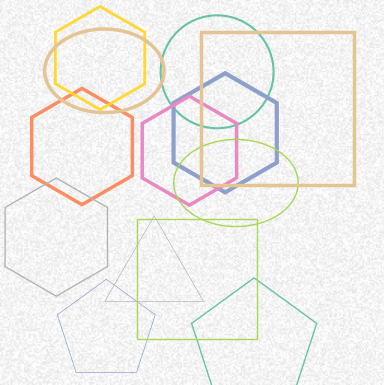[{"shape": "pentagon", "thickness": 1, "radius": 0.85, "center": [0.66, 0.107]}, {"shape": "circle", "thickness": 1.5, "radius": 0.73, "center": [0.564, 0.814]}, {"shape": "hexagon", "thickness": 2.5, "radius": 0.75, "center": [0.213, 0.619]}, {"shape": "pentagon", "thickness": 0.5, "radius": 0.67, "center": [0.276, 0.141]}, {"shape": "hexagon", "thickness": 3, "radius": 0.77, "center": [0.585, 0.655]}, {"shape": "hexagon", "thickness": 2.5, "radius": 0.71, "center": [0.492, 0.609]}, {"shape": "square", "thickness": 1, "radius": 0.78, "center": [0.511, 0.275]}, {"shape": "oval", "thickness": 1, "radius": 0.81, "center": [0.613, 0.525]}, {"shape": "hexagon", "thickness": 2, "radius": 0.67, "center": [0.26, 0.849]}, {"shape": "oval", "thickness": 2.5, "radius": 0.78, "center": [0.271, 0.816]}, {"shape": "square", "thickness": 2.5, "radius": 0.99, "center": [0.721, 0.717]}, {"shape": "hexagon", "thickness": 1, "radius": 0.77, "center": [0.146, 0.384]}, {"shape": "triangle", "thickness": 0.5, "radius": 0.74, "center": [0.401, 0.291]}]